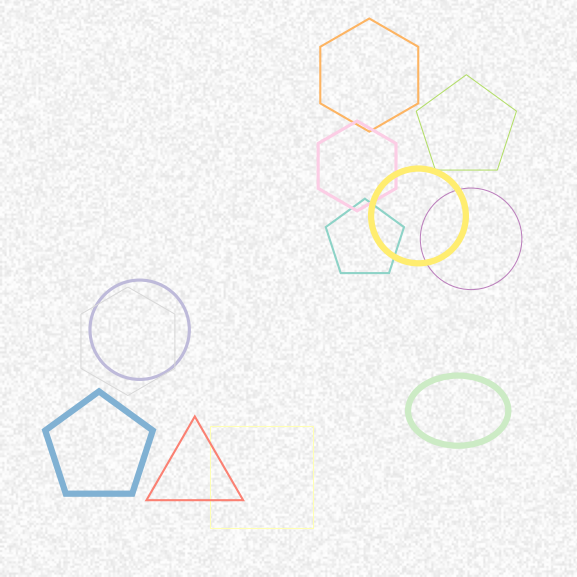[{"shape": "pentagon", "thickness": 1, "radius": 0.36, "center": [0.632, 0.584]}, {"shape": "square", "thickness": 0.5, "radius": 0.44, "center": [0.453, 0.173]}, {"shape": "circle", "thickness": 1.5, "radius": 0.43, "center": [0.242, 0.428]}, {"shape": "triangle", "thickness": 1, "radius": 0.48, "center": [0.337, 0.181]}, {"shape": "pentagon", "thickness": 3, "radius": 0.49, "center": [0.171, 0.223]}, {"shape": "hexagon", "thickness": 1, "radius": 0.49, "center": [0.639, 0.869]}, {"shape": "pentagon", "thickness": 0.5, "radius": 0.46, "center": [0.808, 0.778]}, {"shape": "hexagon", "thickness": 1.5, "radius": 0.39, "center": [0.618, 0.712]}, {"shape": "hexagon", "thickness": 0.5, "radius": 0.47, "center": [0.221, 0.408]}, {"shape": "circle", "thickness": 0.5, "radius": 0.44, "center": [0.816, 0.586]}, {"shape": "oval", "thickness": 3, "radius": 0.43, "center": [0.793, 0.288]}, {"shape": "circle", "thickness": 3, "radius": 0.41, "center": [0.725, 0.625]}]